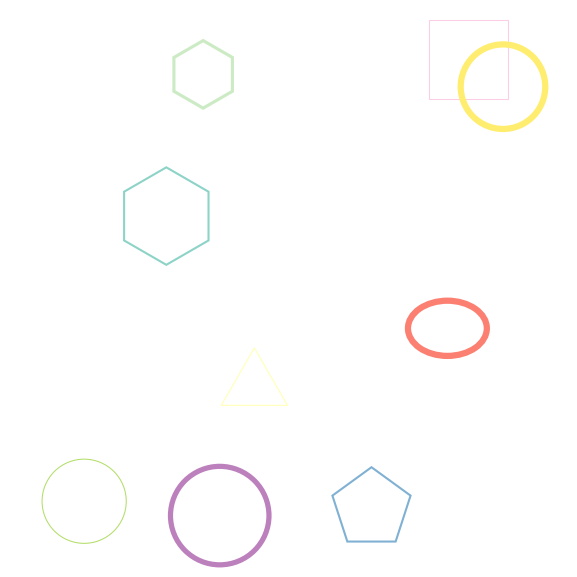[{"shape": "hexagon", "thickness": 1, "radius": 0.42, "center": [0.288, 0.625]}, {"shape": "triangle", "thickness": 0.5, "radius": 0.33, "center": [0.44, 0.33]}, {"shape": "oval", "thickness": 3, "radius": 0.34, "center": [0.775, 0.431]}, {"shape": "pentagon", "thickness": 1, "radius": 0.36, "center": [0.643, 0.119]}, {"shape": "circle", "thickness": 0.5, "radius": 0.36, "center": [0.146, 0.131]}, {"shape": "square", "thickness": 0.5, "radius": 0.34, "center": [0.811, 0.896]}, {"shape": "circle", "thickness": 2.5, "radius": 0.43, "center": [0.38, 0.106]}, {"shape": "hexagon", "thickness": 1.5, "radius": 0.29, "center": [0.352, 0.87]}, {"shape": "circle", "thickness": 3, "radius": 0.37, "center": [0.871, 0.849]}]